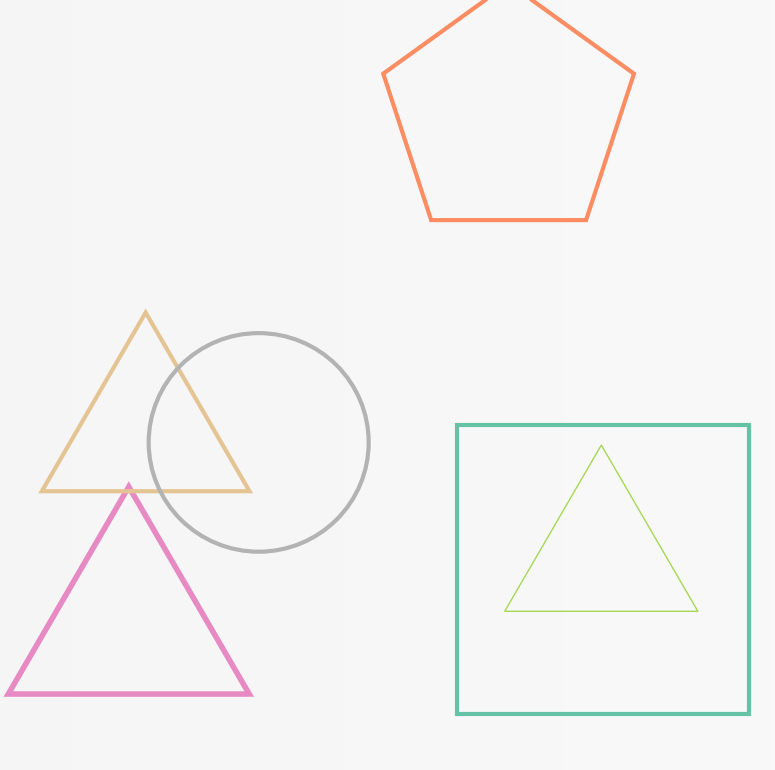[{"shape": "square", "thickness": 1.5, "radius": 0.94, "center": [0.778, 0.26]}, {"shape": "pentagon", "thickness": 1.5, "radius": 0.85, "center": [0.656, 0.852]}, {"shape": "triangle", "thickness": 2, "radius": 0.9, "center": [0.166, 0.188]}, {"shape": "triangle", "thickness": 0.5, "radius": 0.72, "center": [0.776, 0.278]}, {"shape": "triangle", "thickness": 1.5, "radius": 0.77, "center": [0.188, 0.439]}, {"shape": "circle", "thickness": 1.5, "radius": 0.71, "center": [0.334, 0.425]}]